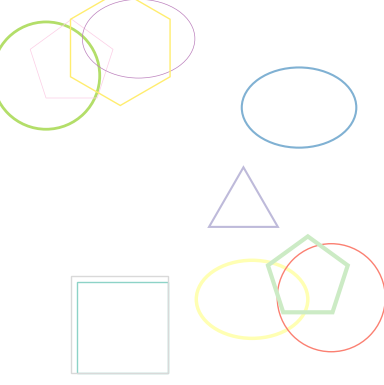[{"shape": "square", "thickness": 1, "radius": 0.59, "center": [0.317, 0.149]}, {"shape": "oval", "thickness": 2.5, "radius": 0.72, "center": [0.655, 0.223]}, {"shape": "triangle", "thickness": 1.5, "radius": 0.52, "center": [0.632, 0.462]}, {"shape": "circle", "thickness": 1, "radius": 0.7, "center": [0.86, 0.227]}, {"shape": "oval", "thickness": 1.5, "radius": 0.74, "center": [0.777, 0.721]}, {"shape": "circle", "thickness": 2, "radius": 0.7, "center": [0.12, 0.804]}, {"shape": "pentagon", "thickness": 0.5, "radius": 0.57, "center": [0.186, 0.837]}, {"shape": "square", "thickness": 1, "radius": 0.63, "center": [0.31, 0.157]}, {"shape": "oval", "thickness": 0.5, "radius": 0.73, "center": [0.36, 0.899]}, {"shape": "pentagon", "thickness": 3, "radius": 0.54, "center": [0.8, 0.277]}, {"shape": "hexagon", "thickness": 1, "radius": 0.75, "center": [0.312, 0.875]}]